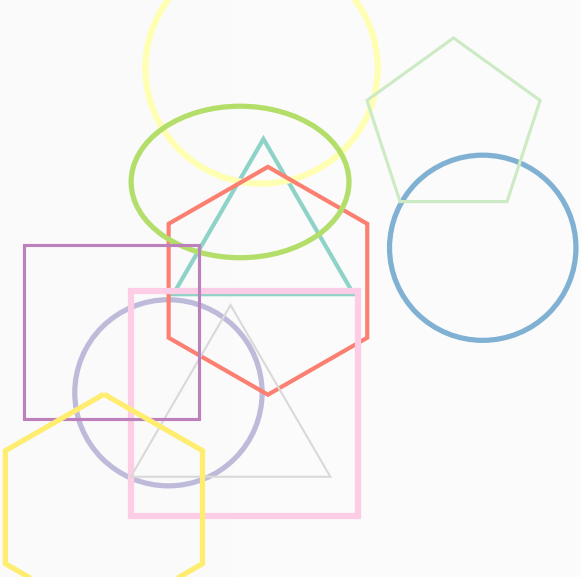[{"shape": "triangle", "thickness": 2, "radius": 0.9, "center": [0.453, 0.579]}, {"shape": "circle", "thickness": 3, "radius": 1.0, "center": [0.45, 0.881]}, {"shape": "circle", "thickness": 2.5, "radius": 0.81, "center": [0.29, 0.319]}, {"shape": "hexagon", "thickness": 2, "radius": 0.99, "center": [0.461, 0.513]}, {"shape": "circle", "thickness": 2.5, "radius": 0.8, "center": [0.831, 0.57]}, {"shape": "oval", "thickness": 2.5, "radius": 0.94, "center": [0.413, 0.684]}, {"shape": "square", "thickness": 3, "radius": 0.97, "center": [0.42, 0.3]}, {"shape": "triangle", "thickness": 1, "radius": 0.99, "center": [0.397, 0.273]}, {"shape": "square", "thickness": 1.5, "radius": 0.75, "center": [0.192, 0.424]}, {"shape": "pentagon", "thickness": 1.5, "radius": 0.78, "center": [0.78, 0.777]}, {"shape": "hexagon", "thickness": 2.5, "radius": 0.98, "center": [0.179, 0.121]}]